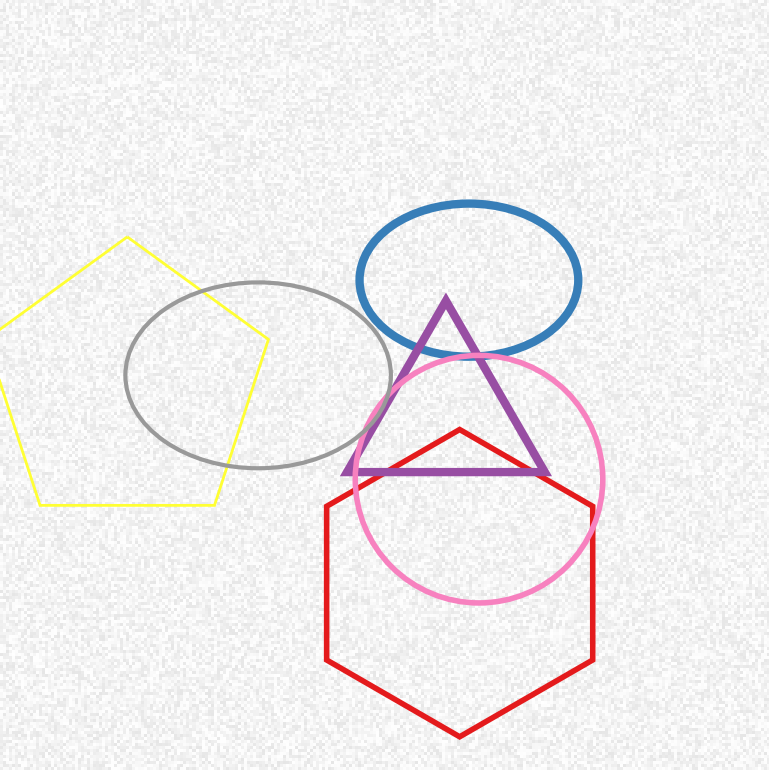[{"shape": "hexagon", "thickness": 2, "radius": 1.0, "center": [0.597, 0.243]}, {"shape": "oval", "thickness": 3, "radius": 0.71, "center": [0.609, 0.636]}, {"shape": "triangle", "thickness": 3, "radius": 0.74, "center": [0.579, 0.461]}, {"shape": "pentagon", "thickness": 1, "radius": 0.96, "center": [0.165, 0.5]}, {"shape": "circle", "thickness": 2, "radius": 0.8, "center": [0.622, 0.378]}, {"shape": "oval", "thickness": 1.5, "radius": 0.86, "center": [0.335, 0.513]}]